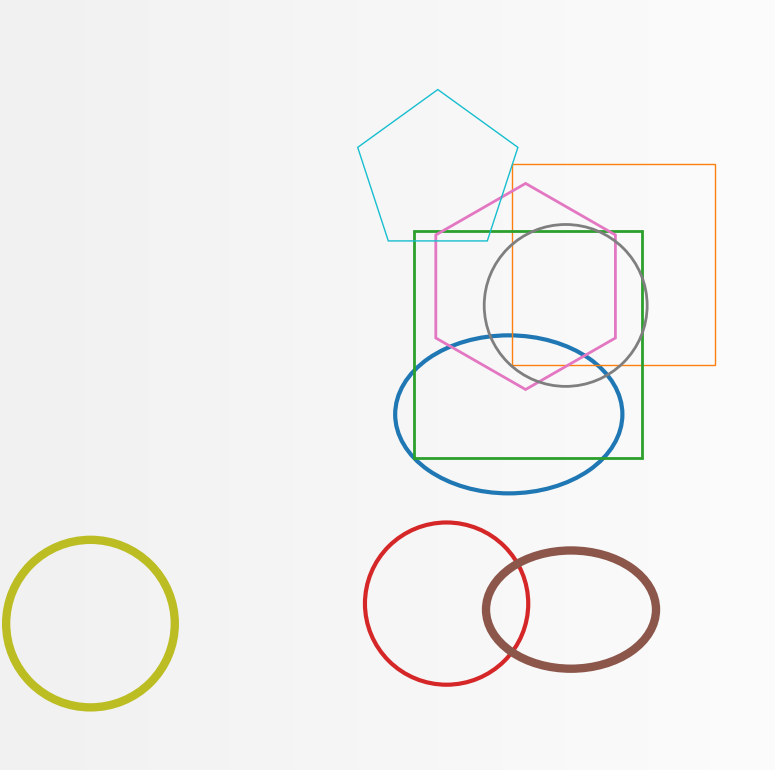[{"shape": "oval", "thickness": 1.5, "radius": 0.73, "center": [0.656, 0.462]}, {"shape": "square", "thickness": 0.5, "radius": 0.66, "center": [0.792, 0.656]}, {"shape": "square", "thickness": 1, "radius": 0.73, "center": [0.681, 0.552]}, {"shape": "circle", "thickness": 1.5, "radius": 0.53, "center": [0.576, 0.216]}, {"shape": "oval", "thickness": 3, "radius": 0.55, "center": [0.737, 0.208]}, {"shape": "hexagon", "thickness": 1, "radius": 0.67, "center": [0.678, 0.628]}, {"shape": "circle", "thickness": 1, "radius": 0.53, "center": [0.73, 0.603]}, {"shape": "circle", "thickness": 3, "radius": 0.54, "center": [0.117, 0.19]}, {"shape": "pentagon", "thickness": 0.5, "radius": 0.54, "center": [0.565, 0.775]}]